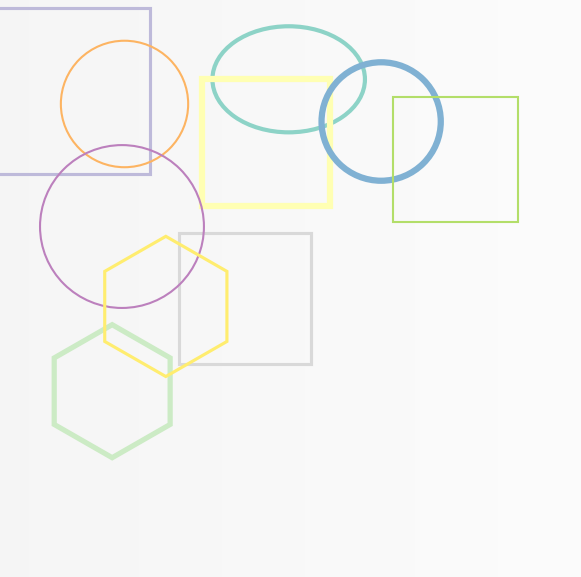[{"shape": "oval", "thickness": 2, "radius": 0.66, "center": [0.497, 0.862]}, {"shape": "square", "thickness": 3, "radius": 0.55, "center": [0.458, 0.752]}, {"shape": "square", "thickness": 1.5, "radius": 0.72, "center": [0.115, 0.842]}, {"shape": "circle", "thickness": 3, "radius": 0.51, "center": [0.656, 0.789]}, {"shape": "circle", "thickness": 1, "radius": 0.55, "center": [0.214, 0.819]}, {"shape": "square", "thickness": 1, "radius": 0.54, "center": [0.783, 0.723]}, {"shape": "square", "thickness": 1.5, "radius": 0.57, "center": [0.421, 0.482]}, {"shape": "circle", "thickness": 1, "radius": 0.71, "center": [0.21, 0.607]}, {"shape": "hexagon", "thickness": 2.5, "radius": 0.58, "center": [0.193, 0.322]}, {"shape": "hexagon", "thickness": 1.5, "radius": 0.61, "center": [0.285, 0.469]}]